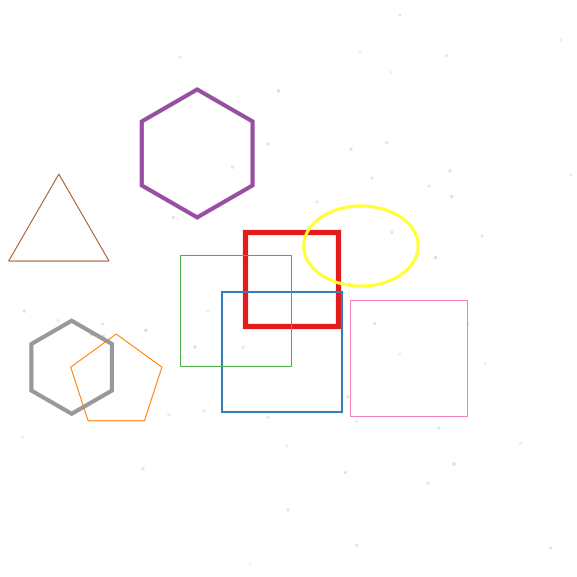[{"shape": "square", "thickness": 2.5, "radius": 0.4, "center": [0.506, 0.516]}, {"shape": "square", "thickness": 1, "radius": 0.52, "center": [0.488, 0.39]}, {"shape": "square", "thickness": 0.5, "radius": 0.48, "center": [0.408, 0.461]}, {"shape": "hexagon", "thickness": 2, "radius": 0.55, "center": [0.341, 0.733]}, {"shape": "pentagon", "thickness": 0.5, "radius": 0.42, "center": [0.201, 0.338]}, {"shape": "oval", "thickness": 1.5, "radius": 0.5, "center": [0.625, 0.573]}, {"shape": "triangle", "thickness": 0.5, "radius": 0.5, "center": [0.102, 0.597]}, {"shape": "square", "thickness": 0.5, "radius": 0.5, "center": [0.707, 0.379]}, {"shape": "hexagon", "thickness": 2, "radius": 0.4, "center": [0.124, 0.363]}]